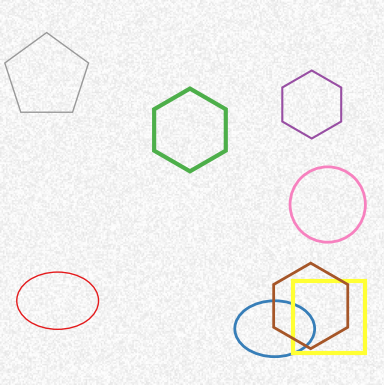[{"shape": "oval", "thickness": 1, "radius": 0.53, "center": [0.15, 0.219]}, {"shape": "oval", "thickness": 2, "radius": 0.52, "center": [0.714, 0.146]}, {"shape": "hexagon", "thickness": 3, "radius": 0.54, "center": [0.493, 0.662]}, {"shape": "hexagon", "thickness": 1.5, "radius": 0.44, "center": [0.81, 0.729]}, {"shape": "square", "thickness": 3, "radius": 0.47, "center": [0.854, 0.177]}, {"shape": "hexagon", "thickness": 2, "radius": 0.56, "center": [0.807, 0.205]}, {"shape": "circle", "thickness": 2, "radius": 0.49, "center": [0.851, 0.469]}, {"shape": "pentagon", "thickness": 1, "radius": 0.57, "center": [0.121, 0.801]}]